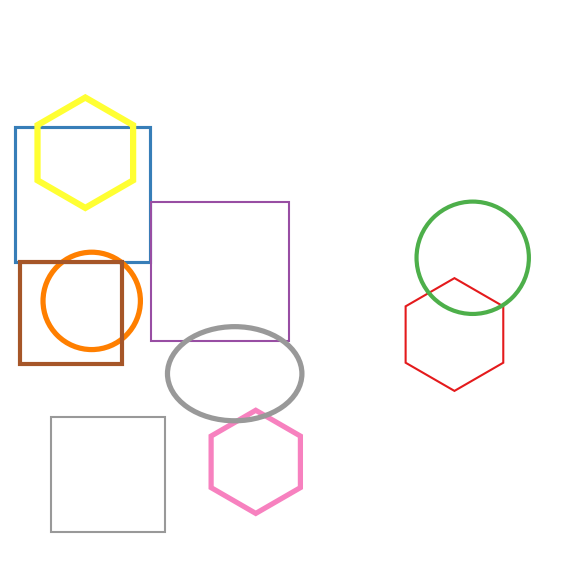[{"shape": "hexagon", "thickness": 1, "radius": 0.49, "center": [0.787, 0.42]}, {"shape": "square", "thickness": 1.5, "radius": 0.59, "center": [0.143, 0.662]}, {"shape": "circle", "thickness": 2, "radius": 0.49, "center": [0.819, 0.553]}, {"shape": "square", "thickness": 1, "radius": 0.6, "center": [0.38, 0.529]}, {"shape": "circle", "thickness": 2.5, "radius": 0.42, "center": [0.159, 0.478]}, {"shape": "hexagon", "thickness": 3, "radius": 0.48, "center": [0.148, 0.735]}, {"shape": "square", "thickness": 2, "radius": 0.44, "center": [0.124, 0.457]}, {"shape": "hexagon", "thickness": 2.5, "radius": 0.45, "center": [0.443, 0.199]}, {"shape": "square", "thickness": 1, "radius": 0.49, "center": [0.186, 0.177]}, {"shape": "oval", "thickness": 2.5, "radius": 0.58, "center": [0.406, 0.352]}]